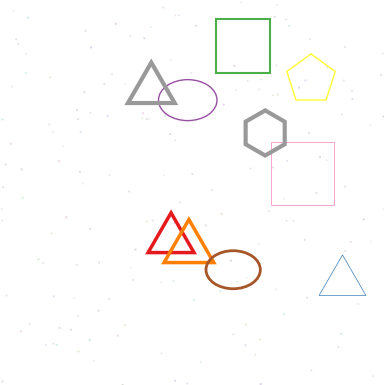[{"shape": "triangle", "thickness": 2.5, "radius": 0.34, "center": [0.444, 0.378]}, {"shape": "triangle", "thickness": 0.5, "radius": 0.35, "center": [0.89, 0.268]}, {"shape": "square", "thickness": 1.5, "radius": 0.35, "center": [0.632, 0.88]}, {"shape": "oval", "thickness": 1, "radius": 0.38, "center": [0.488, 0.74]}, {"shape": "triangle", "thickness": 2.5, "radius": 0.37, "center": [0.491, 0.355]}, {"shape": "pentagon", "thickness": 1, "radius": 0.33, "center": [0.808, 0.794]}, {"shape": "oval", "thickness": 2, "radius": 0.35, "center": [0.606, 0.299]}, {"shape": "square", "thickness": 0.5, "radius": 0.41, "center": [0.786, 0.549]}, {"shape": "hexagon", "thickness": 3, "radius": 0.29, "center": [0.689, 0.655]}, {"shape": "triangle", "thickness": 3, "radius": 0.35, "center": [0.393, 0.767]}]